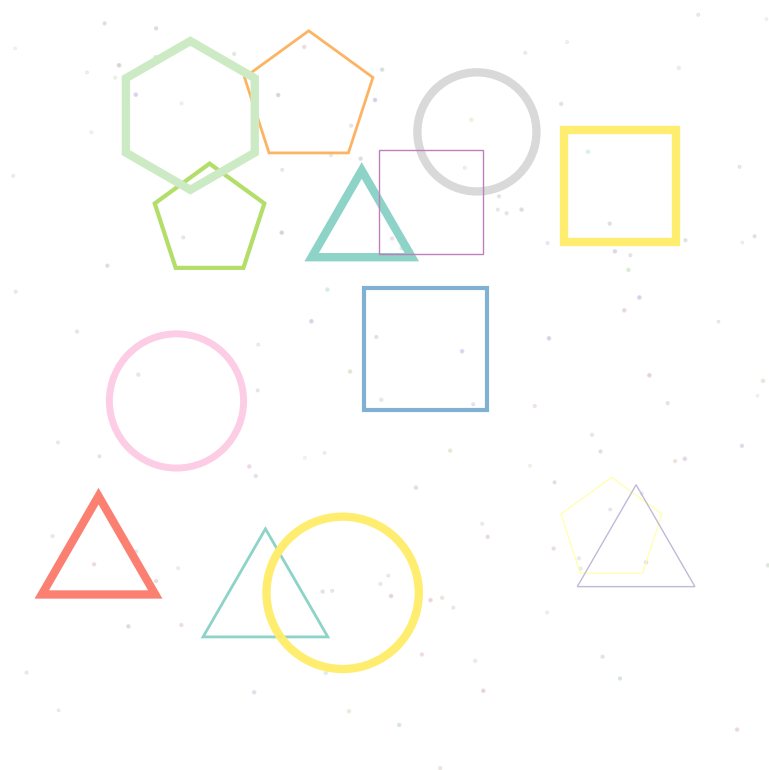[{"shape": "triangle", "thickness": 3, "radius": 0.38, "center": [0.47, 0.704]}, {"shape": "triangle", "thickness": 1, "radius": 0.47, "center": [0.345, 0.22]}, {"shape": "pentagon", "thickness": 0.5, "radius": 0.34, "center": [0.794, 0.311]}, {"shape": "triangle", "thickness": 0.5, "radius": 0.44, "center": [0.826, 0.282]}, {"shape": "triangle", "thickness": 3, "radius": 0.43, "center": [0.128, 0.271]}, {"shape": "square", "thickness": 1.5, "radius": 0.4, "center": [0.553, 0.547]}, {"shape": "pentagon", "thickness": 1, "radius": 0.44, "center": [0.401, 0.872]}, {"shape": "pentagon", "thickness": 1.5, "radius": 0.37, "center": [0.272, 0.713]}, {"shape": "circle", "thickness": 2.5, "radius": 0.44, "center": [0.229, 0.479]}, {"shape": "circle", "thickness": 3, "radius": 0.39, "center": [0.619, 0.829]}, {"shape": "square", "thickness": 0.5, "radius": 0.34, "center": [0.56, 0.738]}, {"shape": "hexagon", "thickness": 3, "radius": 0.48, "center": [0.247, 0.85]}, {"shape": "square", "thickness": 3, "radius": 0.36, "center": [0.805, 0.759]}, {"shape": "circle", "thickness": 3, "radius": 0.49, "center": [0.445, 0.23]}]